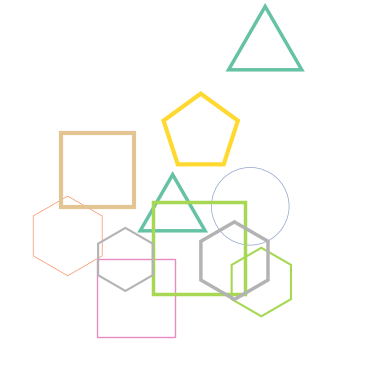[{"shape": "triangle", "thickness": 2.5, "radius": 0.55, "center": [0.689, 0.874]}, {"shape": "triangle", "thickness": 2.5, "radius": 0.49, "center": [0.448, 0.449]}, {"shape": "hexagon", "thickness": 0.5, "radius": 0.52, "center": [0.176, 0.387]}, {"shape": "circle", "thickness": 0.5, "radius": 0.5, "center": [0.65, 0.464]}, {"shape": "square", "thickness": 1, "radius": 0.51, "center": [0.353, 0.225]}, {"shape": "square", "thickness": 2.5, "radius": 0.6, "center": [0.518, 0.356]}, {"shape": "hexagon", "thickness": 1.5, "radius": 0.45, "center": [0.679, 0.267]}, {"shape": "pentagon", "thickness": 3, "radius": 0.51, "center": [0.521, 0.655]}, {"shape": "square", "thickness": 3, "radius": 0.48, "center": [0.254, 0.558]}, {"shape": "hexagon", "thickness": 1.5, "radius": 0.41, "center": [0.326, 0.326]}, {"shape": "hexagon", "thickness": 2.5, "radius": 0.5, "center": [0.609, 0.323]}]